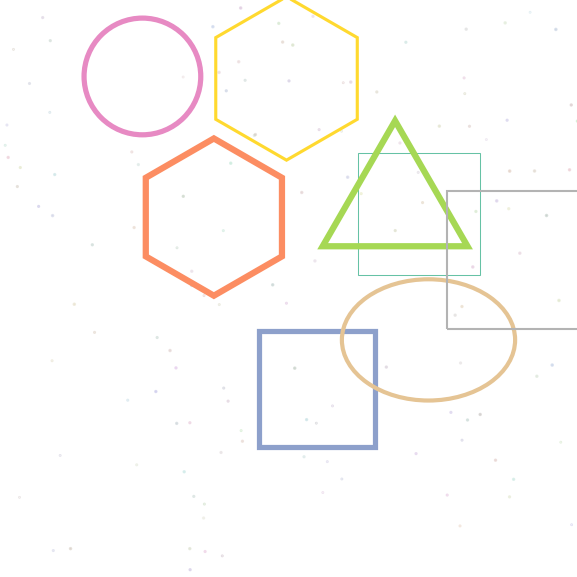[{"shape": "square", "thickness": 0.5, "radius": 0.53, "center": [0.726, 0.628]}, {"shape": "hexagon", "thickness": 3, "radius": 0.68, "center": [0.37, 0.623]}, {"shape": "square", "thickness": 2.5, "radius": 0.5, "center": [0.549, 0.325]}, {"shape": "circle", "thickness": 2.5, "radius": 0.51, "center": [0.247, 0.867]}, {"shape": "triangle", "thickness": 3, "radius": 0.72, "center": [0.684, 0.645]}, {"shape": "hexagon", "thickness": 1.5, "radius": 0.71, "center": [0.496, 0.863]}, {"shape": "oval", "thickness": 2, "radius": 0.75, "center": [0.742, 0.411]}, {"shape": "square", "thickness": 1, "radius": 0.6, "center": [0.895, 0.549]}]